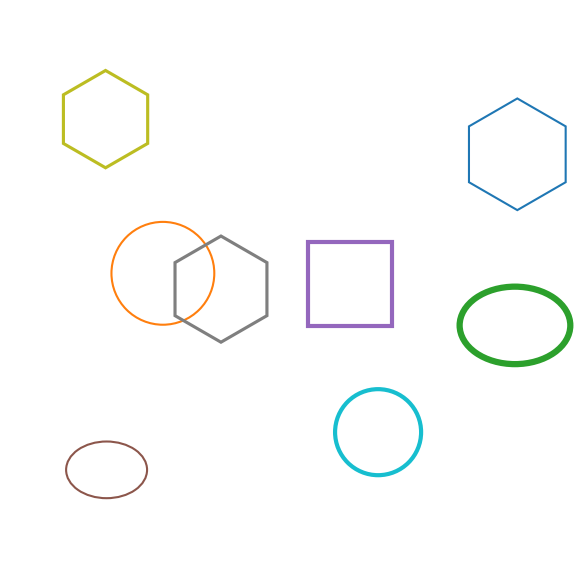[{"shape": "hexagon", "thickness": 1, "radius": 0.48, "center": [0.896, 0.732]}, {"shape": "circle", "thickness": 1, "radius": 0.45, "center": [0.282, 0.526]}, {"shape": "oval", "thickness": 3, "radius": 0.48, "center": [0.892, 0.436]}, {"shape": "square", "thickness": 2, "radius": 0.36, "center": [0.606, 0.508]}, {"shape": "oval", "thickness": 1, "radius": 0.35, "center": [0.185, 0.186]}, {"shape": "hexagon", "thickness": 1.5, "radius": 0.46, "center": [0.383, 0.498]}, {"shape": "hexagon", "thickness": 1.5, "radius": 0.42, "center": [0.183, 0.793]}, {"shape": "circle", "thickness": 2, "radius": 0.37, "center": [0.655, 0.251]}]